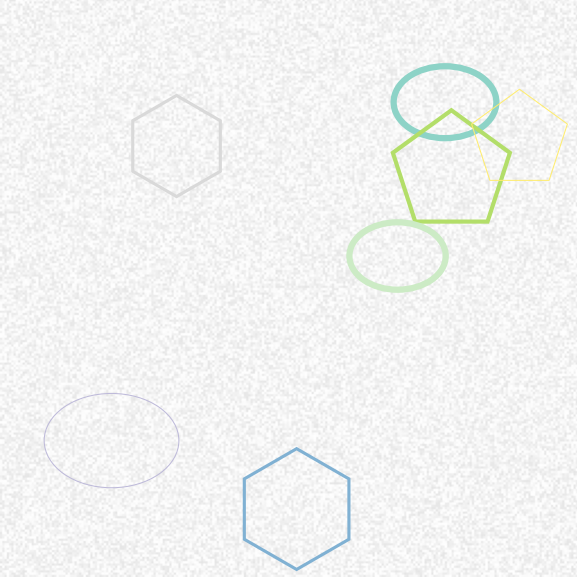[{"shape": "oval", "thickness": 3, "radius": 0.44, "center": [0.771, 0.822]}, {"shape": "oval", "thickness": 0.5, "radius": 0.58, "center": [0.193, 0.236]}, {"shape": "hexagon", "thickness": 1.5, "radius": 0.52, "center": [0.514, 0.118]}, {"shape": "pentagon", "thickness": 2, "radius": 0.53, "center": [0.782, 0.702]}, {"shape": "hexagon", "thickness": 1.5, "radius": 0.44, "center": [0.306, 0.746]}, {"shape": "oval", "thickness": 3, "radius": 0.42, "center": [0.688, 0.556]}, {"shape": "pentagon", "thickness": 0.5, "radius": 0.44, "center": [0.9, 0.757]}]